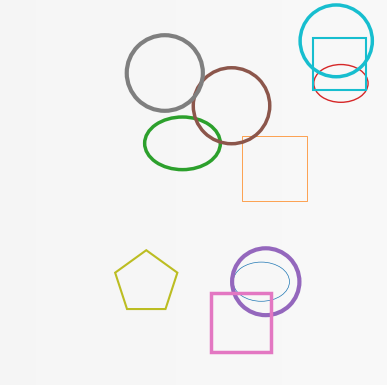[{"shape": "oval", "thickness": 0.5, "radius": 0.36, "center": [0.674, 0.268]}, {"shape": "square", "thickness": 0.5, "radius": 0.42, "center": [0.708, 0.564]}, {"shape": "oval", "thickness": 2.5, "radius": 0.49, "center": [0.471, 0.628]}, {"shape": "oval", "thickness": 1, "radius": 0.35, "center": [0.88, 0.783]}, {"shape": "circle", "thickness": 3, "radius": 0.43, "center": [0.686, 0.268]}, {"shape": "circle", "thickness": 2.5, "radius": 0.49, "center": [0.597, 0.725]}, {"shape": "square", "thickness": 2.5, "radius": 0.39, "center": [0.621, 0.162]}, {"shape": "circle", "thickness": 3, "radius": 0.49, "center": [0.425, 0.81]}, {"shape": "pentagon", "thickness": 1.5, "radius": 0.42, "center": [0.377, 0.266]}, {"shape": "circle", "thickness": 2.5, "radius": 0.47, "center": [0.868, 0.894]}, {"shape": "square", "thickness": 1.5, "radius": 0.34, "center": [0.877, 0.834]}]